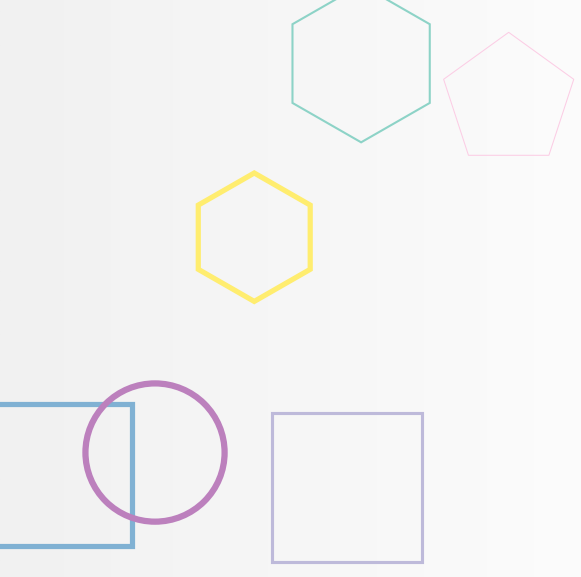[{"shape": "hexagon", "thickness": 1, "radius": 0.68, "center": [0.621, 0.889]}, {"shape": "square", "thickness": 1.5, "radius": 0.64, "center": [0.597, 0.155]}, {"shape": "square", "thickness": 2.5, "radius": 0.62, "center": [0.105, 0.177]}, {"shape": "pentagon", "thickness": 0.5, "radius": 0.59, "center": [0.875, 0.825]}, {"shape": "circle", "thickness": 3, "radius": 0.6, "center": [0.267, 0.216]}, {"shape": "hexagon", "thickness": 2.5, "radius": 0.56, "center": [0.437, 0.588]}]